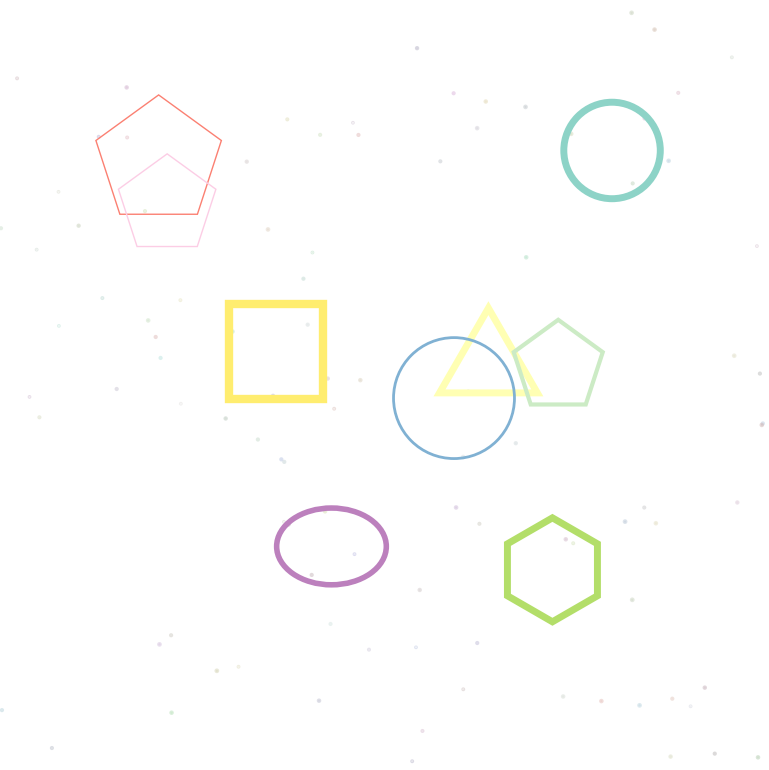[{"shape": "circle", "thickness": 2.5, "radius": 0.31, "center": [0.795, 0.805]}, {"shape": "triangle", "thickness": 2.5, "radius": 0.37, "center": [0.634, 0.526]}, {"shape": "pentagon", "thickness": 0.5, "radius": 0.43, "center": [0.206, 0.791]}, {"shape": "circle", "thickness": 1, "radius": 0.39, "center": [0.59, 0.483]}, {"shape": "hexagon", "thickness": 2.5, "radius": 0.34, "center": [0.717, 0.26]}, {"shape": "pentagon", "thickness": 0.5, "radius": 0.33, "center": [0.217, 0.734]}, {"shape": "oval", "thickness": 2, "radius": 0.36, "center": [0.43, 0.29]}, {"shape": "pentagon", "thickness": 1.5, "radius": 0.3, "center": [0.725, 0.524]}, {"shape": "square", "thickness": 3, "radius": 0.31, "center": [0.358, 0.544]}]